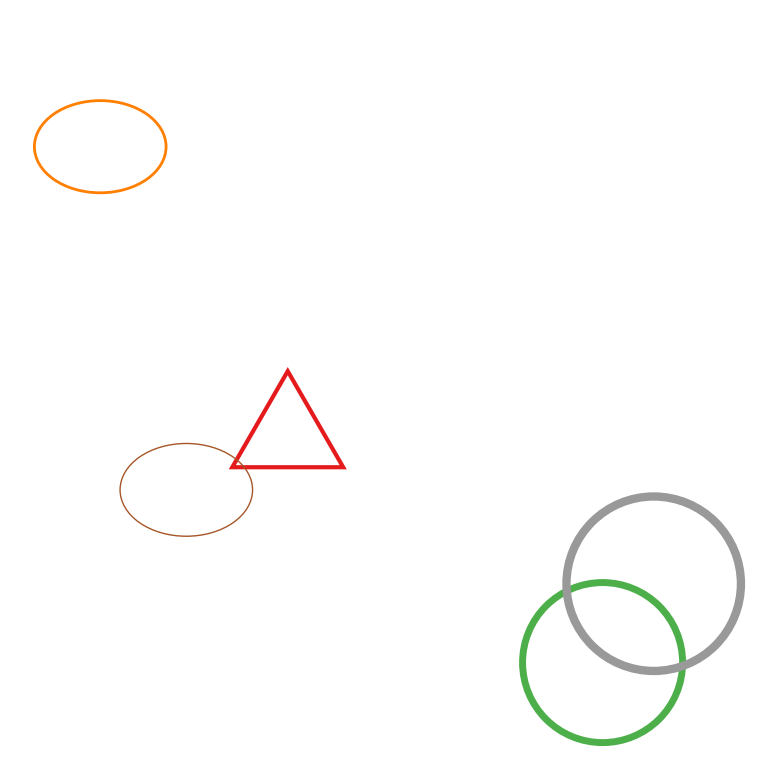[{"shape": "triangle", "thickness": 1.5, "radius": 0.42, "center": [0.374, 0.435]}, {"shape": "circle", "thickness": 2.5, "radius": 0.52, "center": [0.783, 0.139]}, {"shape": "oval", "thickness": 1, "radius": 0.43, "center": [0.13, 0.809]}, {"shape": "oval", "thickness": 0.5, "radius": 0.43, "center": [0.242, 0.364]}, {"shape": "circle", "thickness": 3, "radius": 0.57, "center": [0.849, 0.242]}]